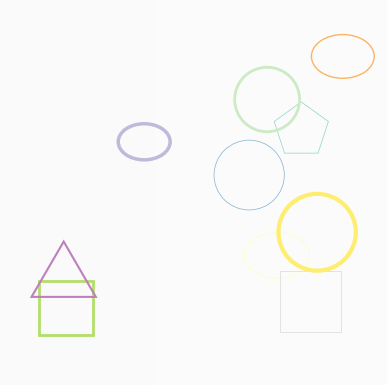[{"shape": "pentagon", "thickness": 0.5, "radius": 0.37, "center": [0.778, 0.662]}, {"shape": "oval", "thickness": 0.5, "radius": 0.42, "center": [0.714, 0.336]}, {"shape": "oval", "thickness": 2.5, "radius": 0.33, "center": [0.372, 0.632]}, {"shape": "circle", "thickness": 0.5, "radius": 0.45, "center": [0.643, 0.545]}, {"shape": "oval", "thickness": 1, "radius": 0.41, "center": [0.885, 0.853]}, {"shape": "square", "thickness": 2, "radius": 0.35, "center": [0.171, 0.199]}, {"shape": "square", "thickness": 0.5, "radius": 0.39, "center": [0.802, 0.217]}, {"shape": "triangle", "thickness": 1.5, "radius": 0.48, "center": [0.164, 0.277]}, {"shape": "circle", "thickness": 2, "radius": 0.42, "center": [0.689, 0.742]}, {"shape": "circle", "thickness": 3, "radius": 0.5, "center": [0.818, 0.397]}]